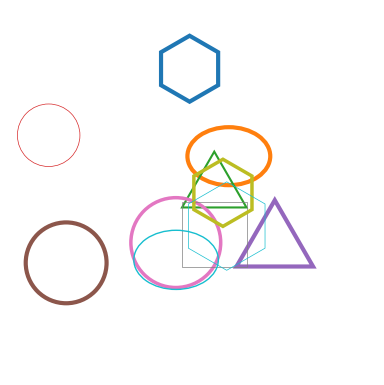[{"shape": "hexagon", "thickness": 3, "radius": 0.43, "center": [0.492, 0.822]}, {"shape": "oval", "thickness": 3, "radius": 0.54, "center": [0.594, 0.594]}, {"shape": "triangle", "thickness": 1.5, "radius": 0.48, "center": [0.557, 0.509]}, {"shape": "circle", "thickness": 0.5, "radius": 0.41, "center": [0.126, 0.649]}, {"shape": "triangle", "thickness": 3, "radius": 0.57, "center": [0.714, 0.365]}, {"shape": "circle", "thickness": 3, "radius": 0.52, "center": [0.172, 0.317]}, {"shape": "circle", "thickness": 2.5, "radius": 0.58, "center": [0.457, 0.37]}, {"shape": "square", "thickness": 0.5, "radius": 0.42, "center": [0.557, 0.391]}, {"shape": "hexagon", "thickness": 2.5, "radius": 0.44, "center": [0.579, 0.499]}, {"shape": "hexagon", "thickness": 0.5, "radius": 0.57, "center": [0.589, 0.413]}, {"shape": "oval", "thickness": 1, "radius": 0.55, "center": [0.457, 0.325]}]